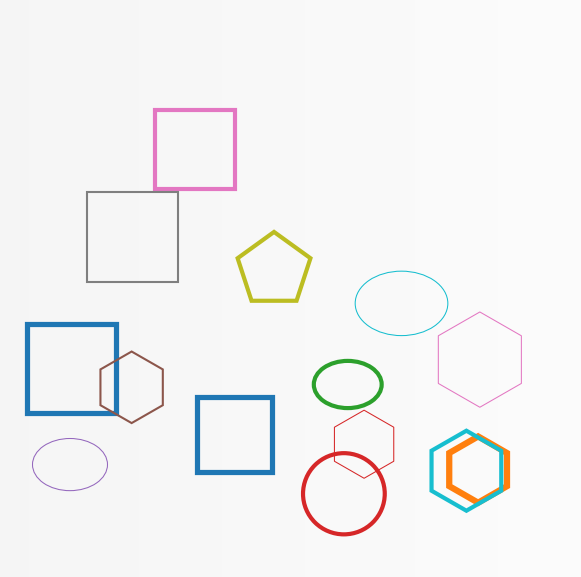[{"shape": "square", "thickness": 2.5, "radius": 0.39, "center": [0.123, 0.361]}, {"shape": "square", "thickness": 2.5, "radius": 0.32, "center": [0.403, 0.247]}, {"shape": "hexagon", "thickness": 3, "radius": 0.29, "center": [0.823, 0.186]}, {"shape": "oval", "thickness": 2, "radius": 0.29, "center": [0.598, 0.333]}, {"shape": "hexagon", "thickness": 0.5, "radius": 0.29, "center": [0.626, 0.23]}, {"shape": "circle", "thickness": 2, "radius": 0.35, "center": [0.592, 0.144]}, {"shape": "oval", "thickness": 0.5, "radius": 0.32, "center": [0.12, 0.195]}, {"shape": "hexagon", "thickness": 1, "radius": 0.31, "center": [0.226, 0.328]}, {"shape": "square", "thickness": 2, "radius": 0.35, "center": [0.336, 0.74]}, {"shape": "hexagon", "thickness": 0.5, "radius": 0.41, "center": [0.826, 0.376]}, {"shape": "square", "thickness": 1, "radius": 0.39, "center": [0.227, 0.589]}, {"shape": "pentagon", "thickness": 2, "radius": 0.33, "center": [0.471, 0.532]}, {"shape": "hexagon", "thickness": 2, "radius": 0.35, "center": [0.802, 0.184]}, {"shape": "oval", "thickness": 0.5, "radius": 0.4, "center": [0.691, 0.474]}]